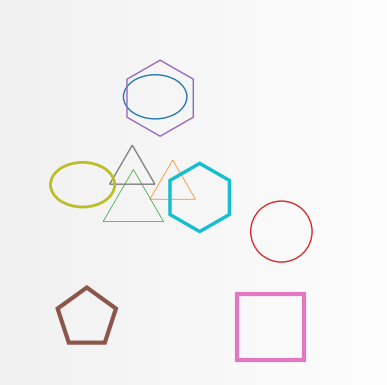[{"shape": "oval", "thickness": 1, "radius": 0.41, "center": [0.4, 0.749]}, {"shape": "triangle", "thickness": 0.5, "radius": 0.34, "center": [0.446, 0.516]}, {"shape": "triangle", "thickness": 0.5, "radius": 0.45, "center": [0.344, 0.469]}, {"shape": "circle", "thickness": 1, "radius": 0.4, "center": [0.726, 0.399]}, {"shape": "hexagon", "thickness": 1, "radius": 0.49, "center": [0.413, 0.745]}, {"shape": "pentagon", "thickness": 3, "radius": 0.4, "center": [0.224, 0.174]}, {"shape": "square", "thickness": 3, "radius": 0.43, "center": [0.698, 0.15]}, {"shape": "triangle", "thickness": 1, "radius": 0.34, "center": [0.341, 0.555]}, {"shape": "oval", "thickness": 2, "radius": 0.41, "center": [0.213, 0.52]}, {"shape": "hexagon", "thickness": 2.5, "radius": 0.44, "center": [0.515, 0.487]}]